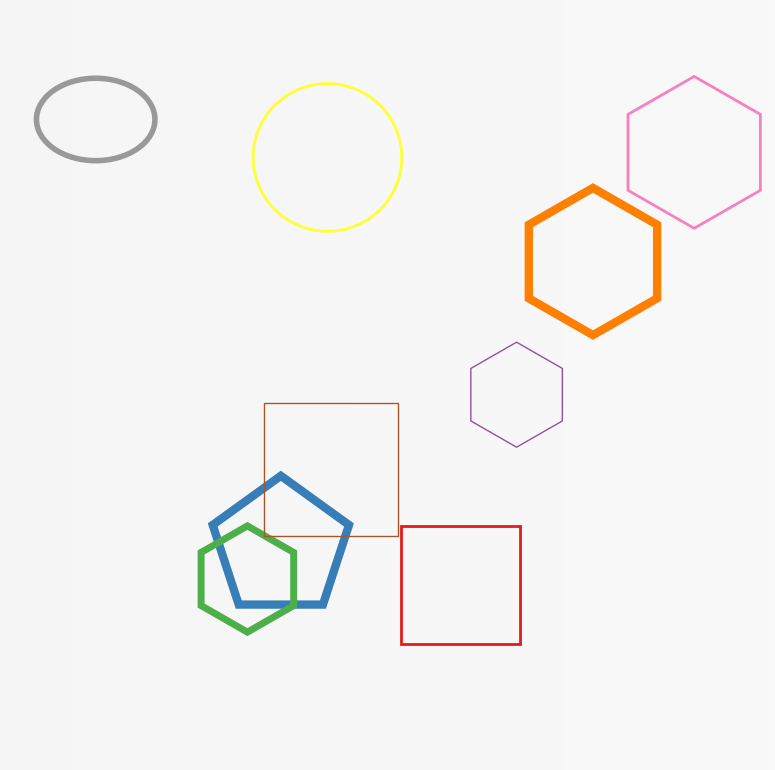[{"shape": "square", "thickness": 1, "radius": 0.38, "center": [0.594, 0.24]}, {"shape": "pentagon", "thickness": 3, "radius": 0.46, "center": [0.362, 0.29]}, {"shape": "hexagon", "thickness": 2.5, "radius": 0.34, "center": [0.319, 0.248]}, {"shape": "hexagon", "thickness": 0.5, "radius": 0.34, "center": [0.667, 0.487]}, {"shape": "hexagon", "thickness": 3, "radius": 0.48, "center": [0.765, 0.66]}, {"shape": "circle", "thickness": 1, "radius": 0.48, "center": [0.423, 0.796]}, {"shape": "square", "thickness": 0.5, "radius": 0.43, "center": [0.427, 0.39]}, {"shape": "hexagon", "thickness": 1, "radius": 0.49, "center": [0.896, 0.802]}, {"shape": "oval", "thickness": 2, "radius": 0.38, "center": [0.123, 0.845]}]